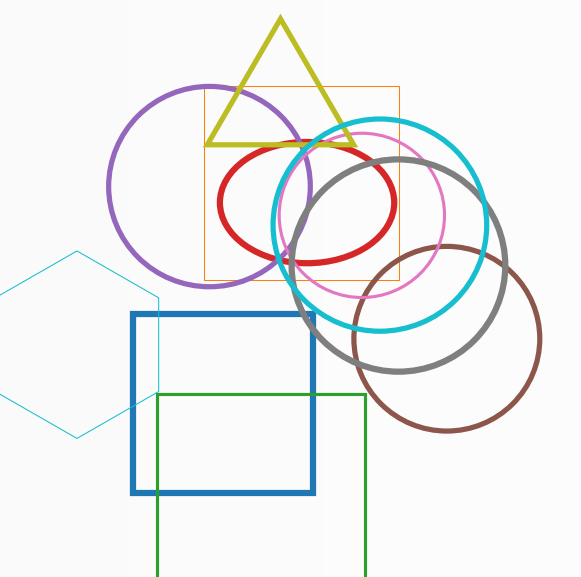[{"shape": "square", "thickness": 3, "radius": 0.78, "center": [0.384, 0.301]}, {"shape": "square", "thickness": 0.5, "radius": 0.84, "center": [0.519, 0.682]}, {"shape": "square", "thickness": 1.5, "radius": 0.89, "center": [0.449, 0.138]}, {"shape": "oval", "thickness": 3, "radius": 0.75, "center": [0.528, 0.648]}, {"shape": "circle", "thickness": 2.5, "radius": 0.87, "center": [0.36, 0.676]}, {"shape": "circle", "thickness": 2.5, "radius": 0.8, "center": [0.769, 0.413]}, {"shape": "circle", "thickness": 1.5, "radius": 0.71, "center": [0.623, 0.626]}, {"shape": "circle", "thickness": 3, "radius": 0.92, "center": [0.686, 0.539]}, {"shape": "triangle", "thickness": 2.5, "radius": 0.73, "center": [0.483, 0.821]}, {"shape": "circle", "thickness": 2.5, "radius": 0.92, "center": [0.654, 0.609]}, {"shape": "hexagon", "thickness": 0.5, "radius": 0.81, "center": [0.132, 0.402]}]